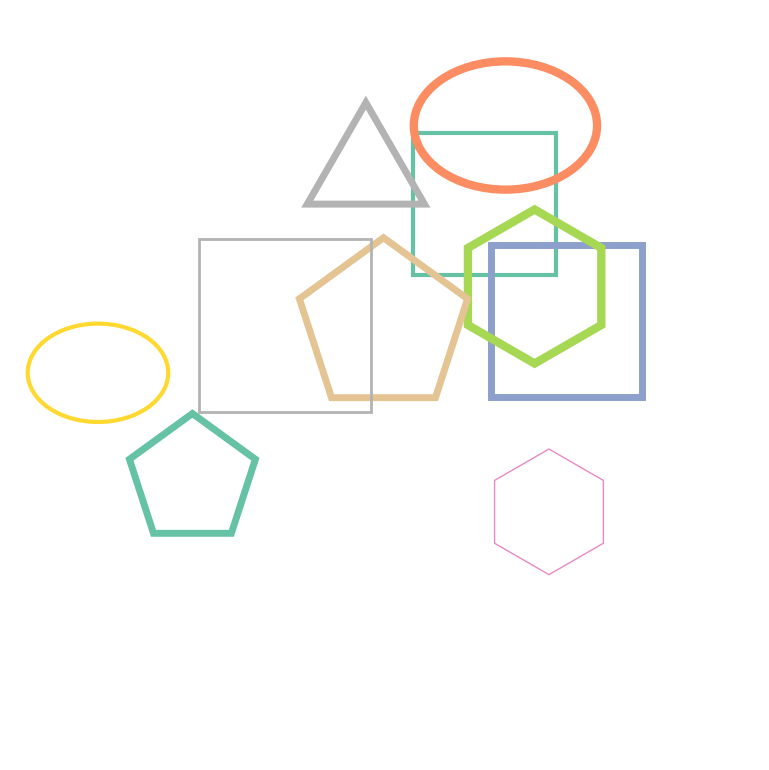[{"shape": "pentagon", "thickness": 2.5, "radius": 0.43, "center": [0.25, 0.377]}, {"shape": "square", "thickness": 1.5, "radius": 0.46, "center": [0.629, 0.736]}, {"shape": "oval", "thickness": 3, "radius": 0.6, "center": [0.656, 0.837]}, {"shape": "square", "thickness": 2.5, "radius": 0.49, "center": [0.736, 0.583]}, {"shape": "hexagon", "thickness": 0.5, "radius": 0.41, "center": [0.713, 0.335]}, {"shape": "hexagon", "thickness": 3, "radius": 0.5, "center": [0.694, 0.628]}, {"shape": "oval", "thickness": 1.5, "radius": 0.46, "center": [0.127, 0.516]}, {"shape": "pentagon", "thickness": 2.5, "radius": 0.57, "center": [0.498, 0.576]}, {"shape": "square", "thickness": 1, "radius": 0.56, "center": [0.37, 0.577]}, {"shape": "triangle", "thickness": 2.5, "radius": 0.44, "center": [0.475, 0.779]}]